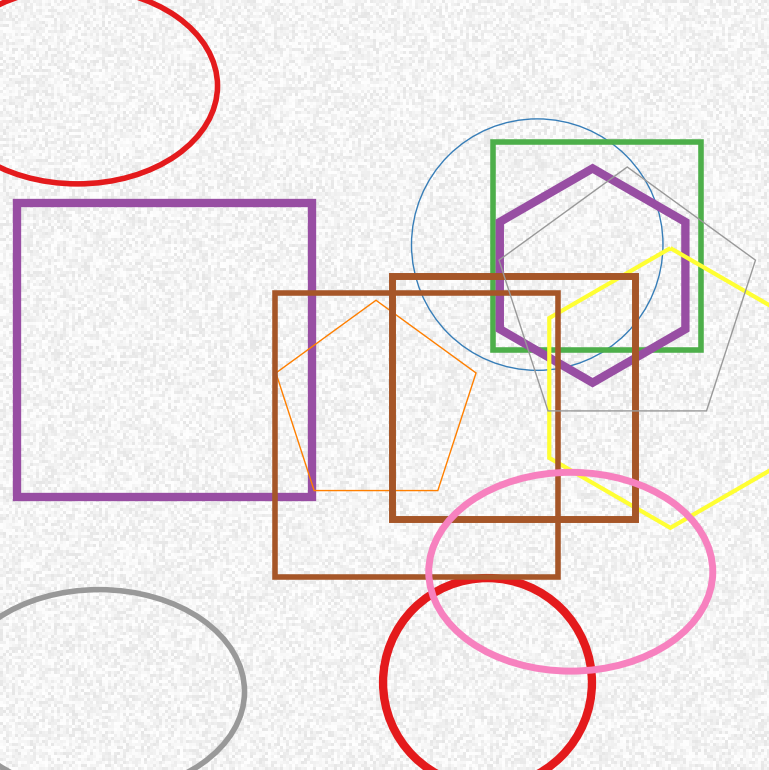[{"shape": "oval", "thickness": 2, "radius": 0.91, "center": [0.101, 0.889]}, {"shape": "circle", "thickness": 3, "radius": 0.68, "center": [0.633, 0.114]}, {"shape": "circle", "thickness": 0.5, "radius": 0.82, "center": [0.698, 0.682]}, {"shape": "square", "thickness": 2, "radius": 0.67, "center": [0.776, 0.68]}, {"shape": "square", "thickness": 3, "radius": 0.96, "center": [0.214, 0.546]}, {"shape": "hexagon", "thickness": 3, "radius": 0.7, "center": [0.77, 0.642]}, {"shape": "pentagon", "thickness": 0.5, "radius": 0.68, "center": [0.488, 0.473]}, {"shape": "hexagon", "thickness": 1.5, "radius": 0.91, "center": [0.871, 0.496]}, {"shape": "square", "thickness": 2, "radius": 0.92, "center": [0.541, 0.435]}, {"shape": "square", "thickness": 2.5, "radius": 0.79, "center": [0.666, 0.484]}, {"shape": "oval", "thickness": 2.5, "radius": 0.92, "center": [0.741, 0.258]}, {"shape": "pentagon", "thickness": 0.5, "radius": 0.88, "center": [0.815, 0.608]}, {"shape": "oval", "thickness": 2, "radius": 0.95, "center": [0.128, 0.102]}]